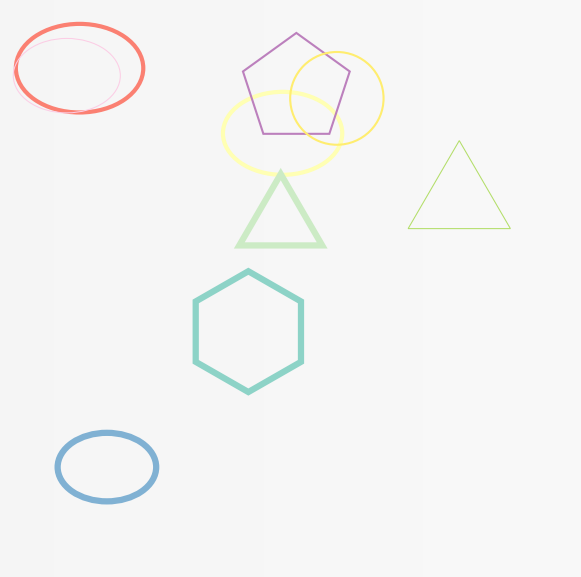[{"shape": "hexagon", "thickness": 3, "radius": 0.52, "center": [0.427, 0.425]}, {"shape": "oval", "thickness": 2, "radius": 0.51, "center": [0.486, 0.768]}, {"shape": "oval", "thickness": 2, "radius": 0.55, "center": [0.137, 0.881]}, {"shape": "oval", "thickness": 3, "radius": 0.42, "center": [0.184, 0.19]}, {"shape": "triangle", "thickness": 0.5, "radius": 0.51, "center": [0.79, 0.654]}, {"shape": "oval", "thickness": 0.5, "radius": 0.46, "center": [0.115, 0.868]}, {"shape": "pentagon", "thickness": 1, "radius": 0.48, "center": [0.51, 0.846]}, {"shape": "triangle", "thickness": 3, "radius": 0.41, "center": [0.483, 0.615]}, {"shape": "circle", "thickness": 1, "radius": 0.4, "center": [0.58, 0.829]}]